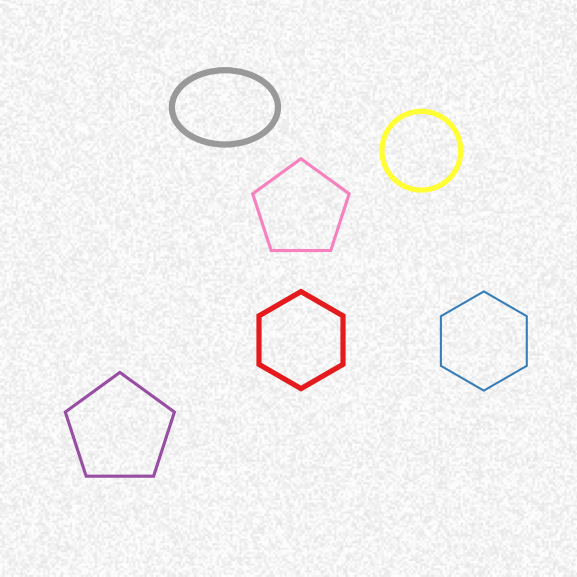[{"shape": "hexagon", "thickness": 2.5, "radius": 0.42, "center": [0.521, 0.41]}, {"shape": "hexagon", "thickness": 1, "radius": 0.43, "center": [0.838, 0.409]}, {"shape": "pentagon", "thickness": 1.5, "radius": 0.5, "center": [0.208, 0.255]}, {"shape": "circle", "thickness": 2.5, "radius": 0.34, "center": [0.73, 0.738]}, {"shape": "pentagon", "thickness": 1.5, "radius": 0.44, "center": [0.521, 0.636]}, {"shape": "oval", "thickness": 3, "radius": 0.46, "center": [0.389, 0.813]}]